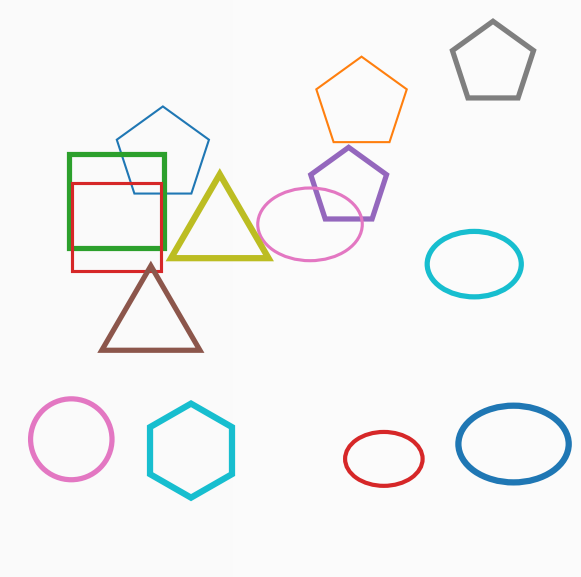[{"shape": "pentagon", "thickness": 1, "radius": 0.42, "center": [0.28, 0.731]}, {"shape": "oval", "thickness": 3, "radius": 0.47, "center": [0.884, 0.23]}, {"shape": "pentagon", "thickness": 1, "radius": 0.41, "center": [0.622, 0.819]}, {"shape": "square", "thickness": 2.5, "radius": 0.41, "center": [0.2, 0.652]}, {"shape": "oval", "thickness": 2, "radius": 0.33, "center": [0.66, 0.205]}, {"shape": "square", "thickness": 1.5, "radius": 0.38, "center": [0.201, 0.605]}, {"shape": "pentagon", "thickness": 2.5, "radius": 0.34, "center": [0.6, 0.675]}, {"shape": "triangle", "thickness": 2.5, "radius": 0.49, "center": [0.26, 0.441]}, {"shape": "oval", "thickness": 1.5, "radius": 0.45, "center": [0.533, 0.611]}, {"shape": "circle", "thickness": 2.5, "radius": 0.35, "center": [0.123, 0.238]}, {"shape": "pentagon", "thickness": 2.5, "radius": 0.37, "center": [0.848, 0.889]}, {"shape": "triangle", "thickness": 3, "radius": 0.48, "center": [0.378, 0.6]}, {"shape": "oval", "thickness": 2.5, "radius": 0.4, "center": [0.816, 0.542]}, {"shape": "hexagon", "thickness": 3, "radius": 0.41, "center": [0.329, 0.219]}]